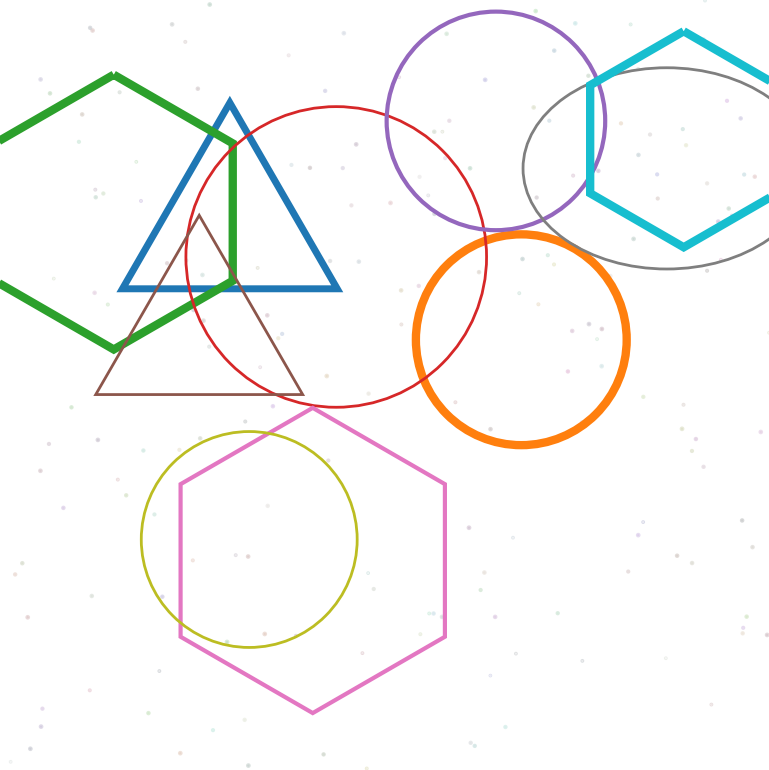[{"shape": "triangle", "thickness": 2.5, "radius": 0.81, "center": [0.299, 0.705]}, {"shape": "circle", "thickness": 3, "radius": 0.68, "center": [0.677, 0.559]}, {"shape": "hexagon", "thickness": 3, "radius": 0.89, "center": [0.148, 0.725]}, {"shape": "circle", "thickness": 1, "radius": 0.98, "center": [0.437, 0.666]}, {"shape": "circle", "thickness": 1.5, "radius": 0.71, "center": [0.644, 0.843]}, {"shape": "triangle", "thickness": 1, "radius": 0.78, "center": [0.259, 0.565]}, {"shape": "hexagon", "thickness": 1.5, "radius": 0.99, "center": [0.406, 0.272]}, {"shape": "oval", "thickness": 1, "radius": 0.93, "center": [0.866, 0.781]}, {"shape": "circle", "thickness": 1, "radius": 0.7, "center": [0.324, 0.299]}, {"shape": "hexagon", "thickness": 3, "radius": 0.7, "center": [0.888, 0.819]}]